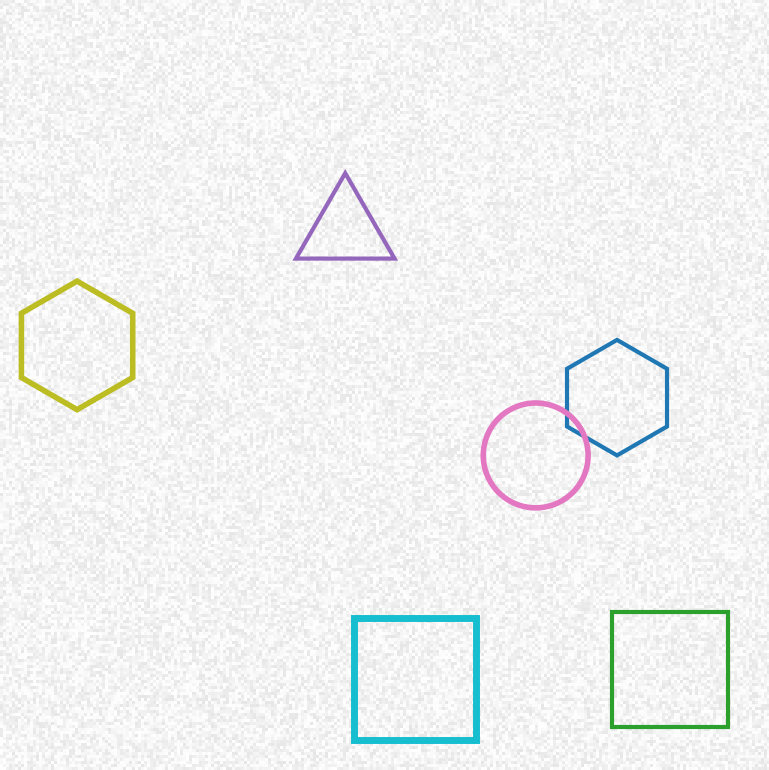[{"shape": "hexagon", "thickness": 1.5, "radius": 0.37, "center": [0.801, 0.484]}, {"shape": "square", "thickness": 1.5, "radius": 0.38, "center": [0.87, 0.131]}, {"shape": "triangle", "thickness": 1.5, "radius": 0.37, "center": [0.448, 0.701]}, {"shape": "circle", "thickness": 2, "radius": 0.34, "center": [0.696, 0.409]}, {"shape": "hexagon", "thickness": 2, "radius": 0.42, "center": [0.1, 0.551]}, {"shape": "square", "thickness": 2.5, "radius": 0.4, "center": [0.539, 0.119]}]